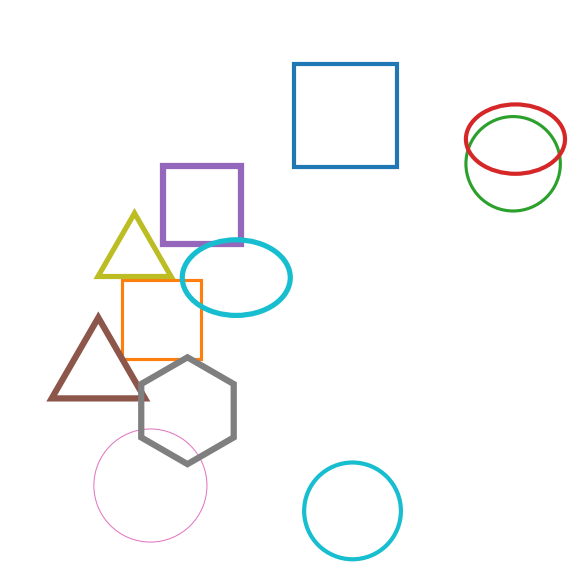[{"shape": "square", "thickness": 2, "radius": 0.45, "center": [0.598, 0.799]}, {"shape": "square", "thickness": 1.5, "radius": 0.34, "center": [0.279, 0.447]}, {"shape": "circle", "thickness": 1.5, "radius": 0.41, "center": [0.889, 0.716]}, {"shape": "oval", "thickness": 2, "radius": 0.43, "center": [0.893, 0.758]}, {"shape": "square", "thickness": 3, "radius": 0.34, "center": [0.35, 0.644]}, {"shape": "triangle", "thickness": 3, "radius": 0.47, "center": [0.17, 0.356]}, {"shape": "circle", "thickness": 0.5, "radius": 0.49, "center": [0.26, 0.158]}, {"shape": "hexagon", "thickness": 3, "radius": 0.46, "center": [0.325, 0.288]}, {"shape": "triangle", "thickness": 2.5, "radius": 0.37, "center": [0.233, 0.557]}, {"shape": "circle", "thickness": 2, "radius": 0.42, "center": [0.61, 0.114]}, {"shape": "oval", "thickness": 2.5, "radius": 0.47, "center": [0.409, 0.518]}]